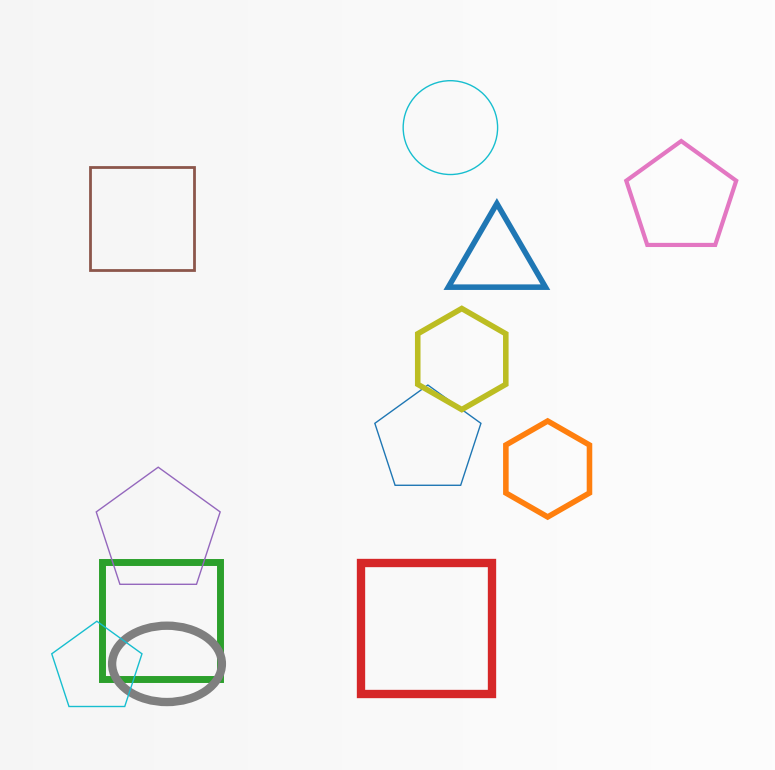[{"shape": "triangle", "thickness": 2, "radius": 0.36, "center": [0.641, 0.663]}, {"shape": "pentagon", "thickness": 0.5, "radius": 0.36, "center": [0.552, 0.428]}, {"shape": "hexagon", "thickness": 2, "radius": 0.31, "center": [0.707, 0.391]}, {"shape": "square", "thickness": 2.5, "radius": 0.38, "center": [0.208, 0.195]}, {"shape": "square", "thickness": 3, "radius": 0.42, "center": [0.55, 0.184]}, {"shape": "pentagon", "thickness": 0.5, "radius": 0.42, "center": [0.204, 0.309]}, {"shape": "square", "thickness": 1, "radius": 0.34, "center": [0.184, 0.717]}, {"shape": "pentagon", "thickness": 1.5, "radius": 0.37, "center": [0.879, 0.742]}, {"shape": "oval", "thickness": 3, "radius": 0.35, "center": [0.215, 0.138]}, {"shape": "hexagon", "thickness": 2, "radius": 0.33, "center": [0.596, 0.534]}, {"shape": "pentagon", "thickness": 0.5, "radius": 0.31, "center": [0.125, 0.132]}, {"shape": "circle", "thickness": 0.5, "radius": 0.3, "center": [0.581, 0.834]}]